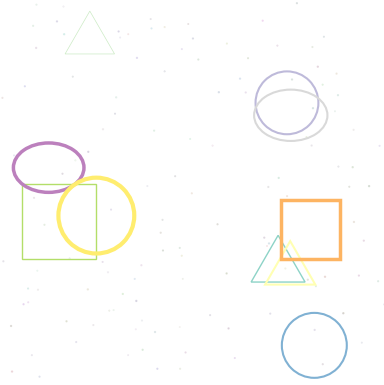[{"shape": "triangle", "thickness": 1, "radius": 0.4, "center": [0.722, 0.308]}, {"shape": "triangle", "thickness": 1.5, "radius": 0.38, "center": [0.754, 0.298]}, {"shape": "circle", "thickness": 1.5, "radius": 0.41, "center": [0.745, 0.733]}, {"shape": "circle", "thickness": 1.5, "radius": 0.42, "center": [0.816, 0.103]}, {"shape": "square", "thickness": 2.5, "radius": 0.39, "center": [0.806, 0.404]}, {"shape": "square", "thickness": 1, "radius": 0.48, "center": [0.153, 0.426]}, {"shape": "oval", "thickness": 1.5, "radius": 0.48, "center": [0.755, 0.701]}, {"shape": "oval", "thickness": 2.5, "radius": 0.46, "center": [0.126, 0.565]}, {"shape": "triangle", "thickness": 0.5, "radius": 0.37, "center": [0.233, 0.897]}, {"shape": "circle", "thickness": 3, "radius": 0.49, "center": [0.25, 0.44]}]